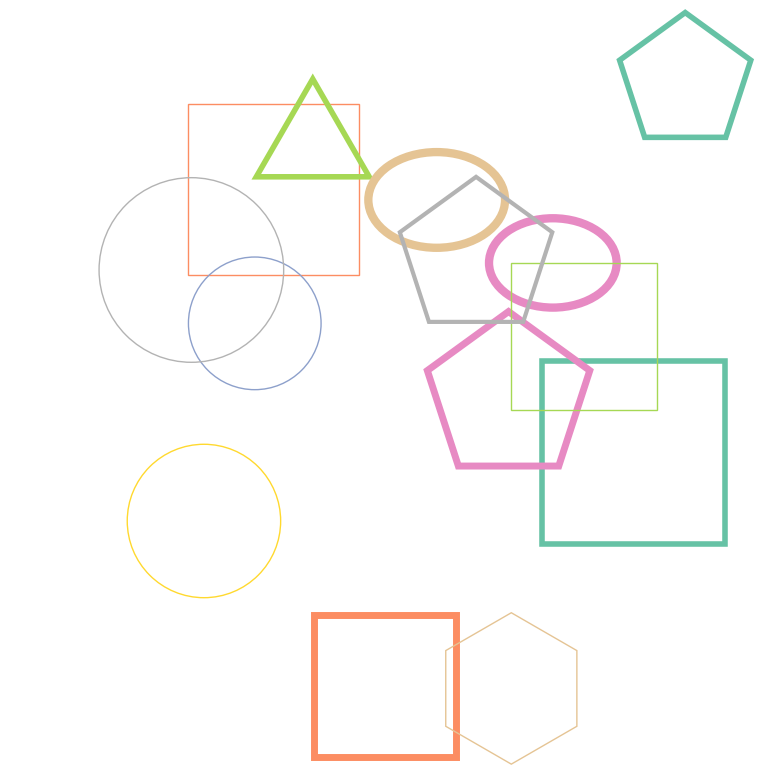[{"shape": "pentagon", "thickness": 2, "radius": 0.45, "center": [0.89, 0.894]}, {"shape": "square", "thickness": 2, "radius": 0.6, "center": [0.823, 0.412]}, {"shape": "square", "thickness": 2.5, "radius": 0.46, "center": [0.5, 0.109]}, {"shape": "square", "thickness": 0.5, "radius": 0.55, "center": [0.355, 0.753]}, {"shape": "circle", "thickness": 0.5, "radius": 0.43, "center": [0.331, 0.58]}, {"shape": "oval", "thickness": 3, "radius": 0.41, "center": [0.718, 0.659]}, {"shape": "pentagon", "thickness": 2.5, "radius": 0.55, "center": [0.66, 0.484]}, {"shape": "square", "thickness": 0.5, "radius": 0.48, "center": [0.758, 0.563]}, {"shape": "triangle", "thickness": 2, "radius": 0.42, "center": [0.406, 0.813]}, {"shape": "circle", "thickness": 0.5, "radius": 0.5, "center": [0.265, 0.323]}, {"shape": "oval", "thickness": 3, "radius": 0.44, "center": [0.567, 0.74]}, {"shape": "hexagon", "thickness": 0.5, "radius": 0.49, "center": [0.664, 0.106]}, {"shape": "pentagon", "thickness": 1.5, "radius": 0.52, "center": [0.618, 0.666]}, {"shape": "circle", "thickness": 0.5, "radius": 0.6, "center": [0.249, 0.649]}]